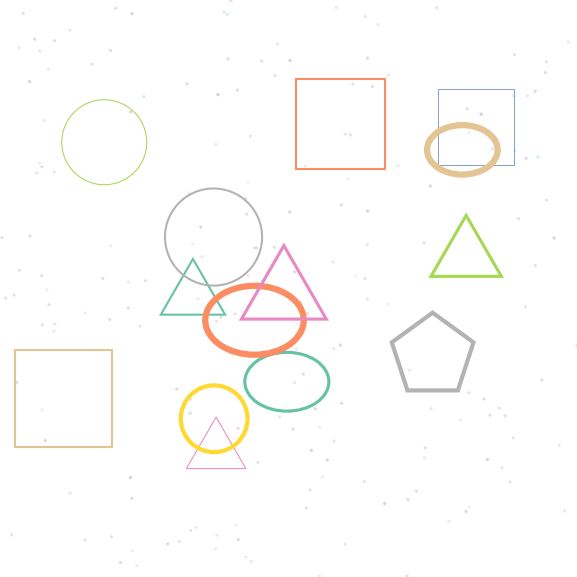[{"shape": "triangle", "thickness": 1, "radius": 0.32, "center": [0.334, 0.486]}, {"shape": "oval", "thickness": 1.5, "radius": 0.36, "center": [0.497, 0.338]}, {"shape": "oval", "thickness": 3, "radius": 0.43, "center": [0.441, 0.445]}, {"shape": "square", "thickness": 1, "radius": 0.39, "center": [0.59, 0.784]}, {"shape": "square", "thickness": 0.5, "radius": 0.33, "center": [0.824, 0.78]}, {"shape": "triangle", "thickness": 1.5, "radius": 0.42, "center": [0.492, 0.489]}, {"shape": "triangle", "thickness": 0.5, "radius": 0.3, "center": [0.374, 0.217]}, {"shape": "triangle", "thickness": 1.5, "radius": 0.35, "center": [0.807, 0.556]}, {"shape": "circle", "thickness": 0.5, "radius": 0.37, "center": [0.181, 0.753]}, {"shape": "circle", "thickness": 2, "radius": 0.29, "center": [0.371, 0.274]}, {"shape": "oval", "thickness": 3, "radius": 0.31, "center": [0.801, 0.74]}, {"shape": "square", "thickness": 1, "radius": 0.42, "center": [0.11, 0.309]}, {"shape": "pentagon", "thickness": 2, "radius": 0.37, "center": [0.749, 0.383]}, {"shape": "circle", "thickness": 1, "radius": 0.42, "center": [0.37, 0.589]}]